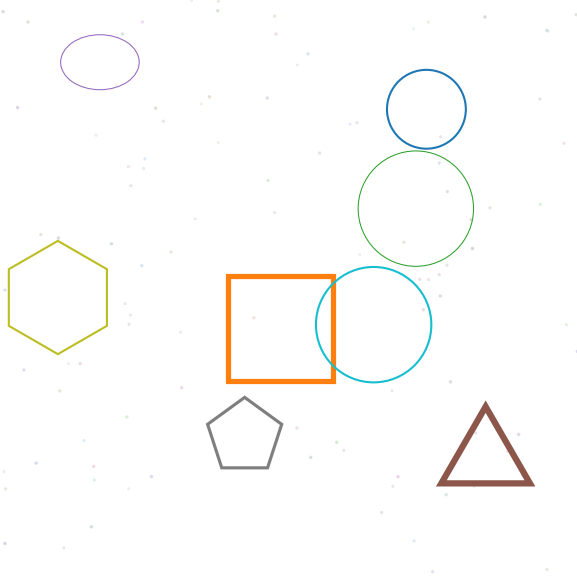[{"shape": "circle", "thickness": 1, "radius": 0.34, "center": [0.738, 0.81]}, {"shape": "square", "thickness": 2.5, "radius": 0.45, "center": [0.485, 0.43]}, {"shape": "circle", "thickness": 0.5, "radius": 0.5, "center": [0.72, 0.638]}, {"shape": "oval", "thickness": 0.5, "radius": 0.34, "center": [0.173, 0.891]}, {"shape": "triangle", "thickness": 3, "radius": 0.44, "center": [0.841, 0.206]}, {"shape": "pentagon", "thickness": 1.5, "radius": 0.34, "center": [0.424, 0.244]}, {"shape": "hexagon", "thickness": 1, "radius": 0.49, "center": [0.1, 0.484]}, {"shape": "circle", "thickness": 1, "radius": 0.5, "center": [0.647, 0.437]}]